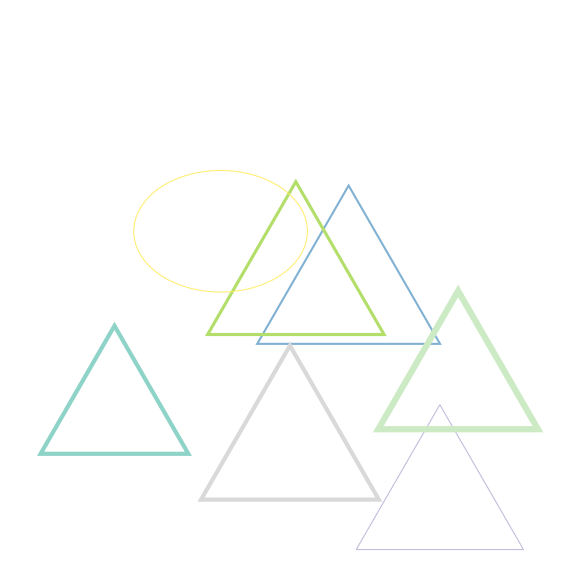[{"shape": "triangle", "thickness": 2, "radius": 0.74, "center": [0.198, 0.287]}, {"shape": "triangle", "thickness": 0.5, "radius": 0.84, "center": [0.762, 0.131]}, {"shape": "triangle", "thickness": 1, "radius": 0.91, "center": [0.604, 0.495]}, {"shape": "triangle", "thickness": 1.5, "radius": 0.88, "center": [0.512, 0.508]}, {"shape": "triangle", "thickness": 2, "radius": 0.89, "center": [0.502, 0.223]}, {"shape": "triangle", "thickness": 3, "radius": 0.8, "center": [0.793, 0.336]}, {"shape": "oval", "thickness": 0.5, "radius": 0.75, "center": [0.382, 0.599]}]